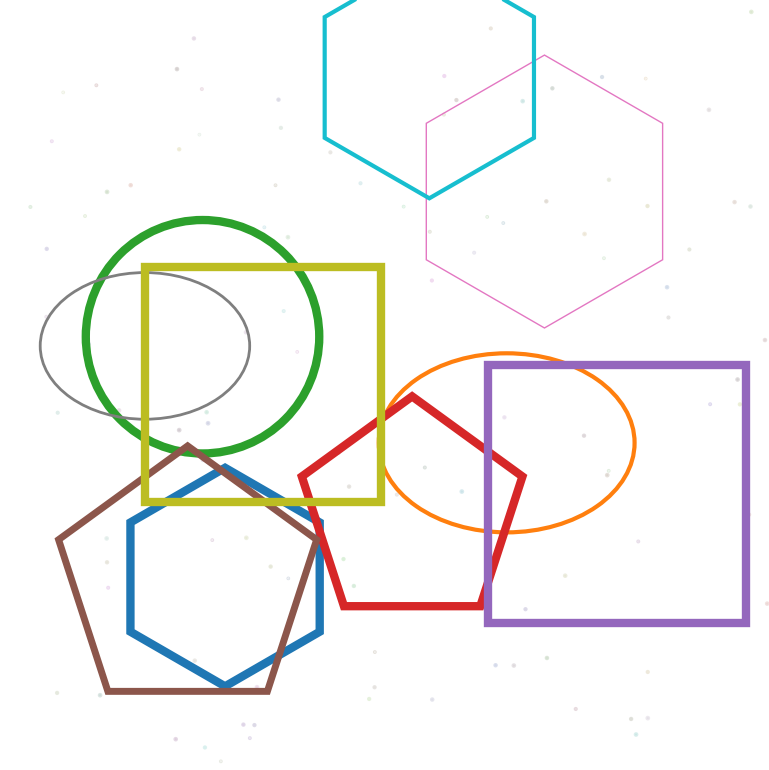[{"shape": "hexagon", "thickness": 3, "radius": 0.71, "center": [0.292, 0.251]}, {"shape": "oval", "thickness": 1.5, "radius": 0.83, "center": [0.658, 0.425]}, {"shape": "circle", "thickness": 3, "radius": 0.76, "center": [0.263, 0.563]}, {"shape": "pentagon", "thickness": 3, "radius": 0.75, "center": [0.535, 0.335]}, {"shape": "square", "thickness": 3, "radius": 0.84, "center": [0.801, 0.359]}, {"shape": "pentagon", "thickness": 2.5, "radius": 0.88, "center": [0.244, 0.245]}, {"shape": "hexagon", "thickness": 0.5, "radius": 0.89, "center": [0.707, 0.751]}, {"shape": "oval", "thickness": 1, "radius": 0.68, "center": [0.188, 0.551]}, {"shape": "square", "thickness": 3, "radius": 0.77, "center": [0.341, 0.501]}, {"shape": "hexagon", "thickness": 1.5, "radius": 0.78, "center": [0.558, 0.899]}]